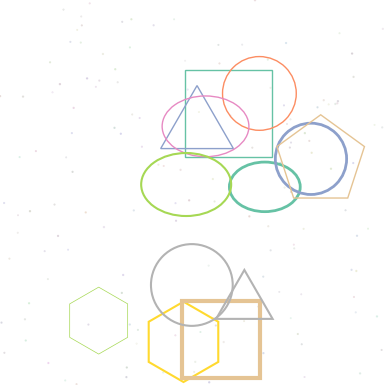[{"shape": "square", "thickness": 1, "radius": 0.57, "center": [0.592, 0.706]}, {"shape": "oval", "thickness": 2, "radius": 0.46, "center": [0.688, 0.515]}, {"shape": "circle", "thickness": 1, "radius": 0.48, "center": [0.674, 0.757]}, {"shape": "circle", "thickness": 2, "radius": 0.46, "center": [0.808, 0.587]}, {"shape": "triangle", "thickness": 1, "radius": 0.55, "center": [0.512, 0.669]}, {"shape": "oval", "thickness": 1, "radius": 0.56, "center": [0.534, 0.672]}, {"shape": "hexagon", "thickness": 0.5, "radius": 0.43, "center": [0.256, 0.167]}, {"shape": "oval", "thickness": 1.5, "radius": 0.58, "center": [0.484, 0.521]}, {"shape": "hexagon", "thickness": 1.5, "radius": 0.52, "center": [0.477, 0.112]}, {"shape": "pentagon", "thickness": 1, "radius": 0.6, "center": [0.833, 0.582]}, {"shape": "square", "thickness": 3, "radius": 0.5, "center": [0.574, 0.118]}, {"shape": "triangle", "thickness": 1.5, "radius": 0.42, "center": [0.635, 0.214]}, {"shape": "circle", "thickness": 1.5, "radius": 0.53, "center": [0.498, 0.26]}]